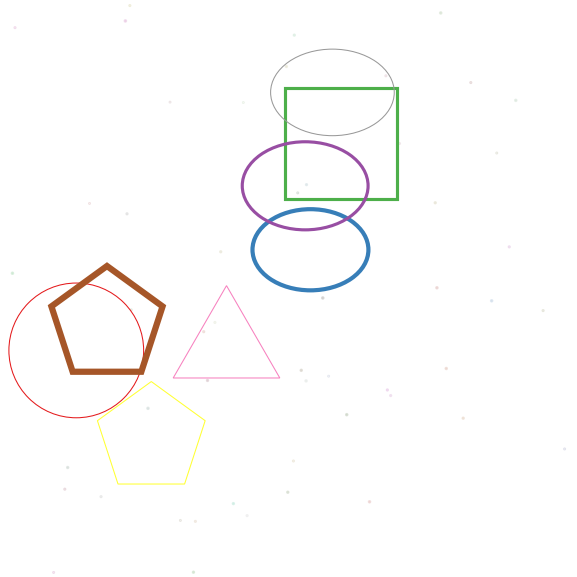[{"shape": "circle", "thickness": 0.5, "radius": 0.58, "center": [0.132, 0.392]}, {"shape": "oval", "thickness": 2, "radius": 0.5, "center": [0.538, 0.567]}, {"shape": "square", "thickness": 1.5, "radius": 0.48, "center": [0.591, 0.751]}, {"shape": "oval", "thickness": 1.5, "radius": 0.54, "center": [0.528, 0.677]}, {"shape": "pentagon", "thickness": 0.5, "radius": 0.49, "center": [0.262, 0.24]}, {"shape": "pentagon", "thickness": 3, "radius": 0.51, "center": [0.185, 0.437]}, {"shape": "triangle", "thickness": 0.5, "radius": 0.53, "center": [0.392, 0.398]}, {"shape": "oval", "thickness": 0.5, "radius": 0.54, "center": [0.576, 0.839]}]